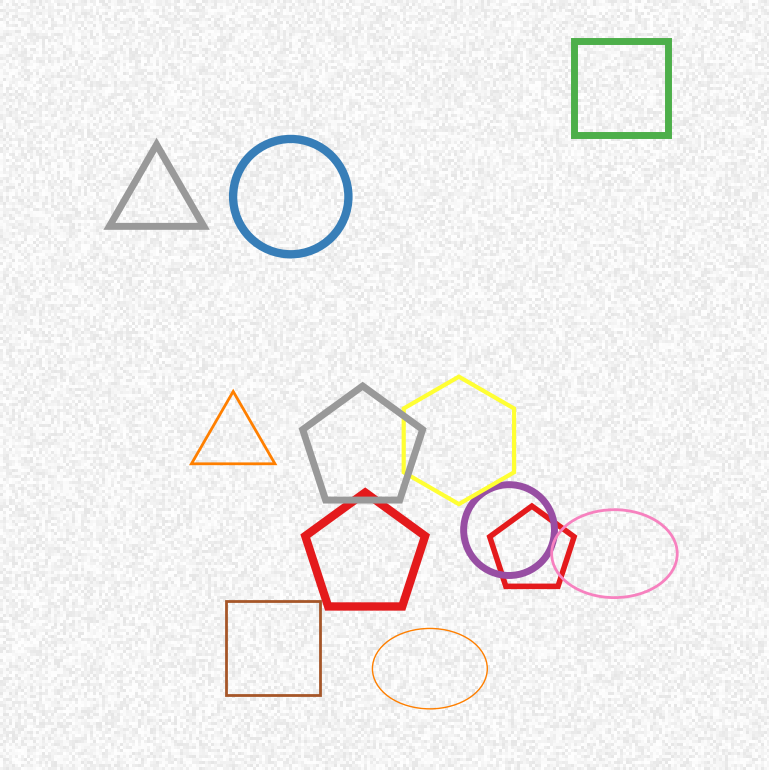[{"shape": "pentagon", "thickness": 3, "radius": 0.41, "center": [0.474, 0.279]}, {"shape": "pentagon", "thickness": 2, "radius": 0.29, "center": [0.691, 0.285]}, {"shape": "circle", "thickness": 3, "radius": 0.37, "center": [0.378, 0.745]}, {"shape": "square", "thickness": 2.5, "radius": 0.3, "center": [0.807, 0.886]}, {"shape": "circle", "thickness": 2.5, "radius": 0.29, "center": [0.661, 0.312]}, {"shape": "oval", "thickness": 0.5, "radius": 0.37, "center": [0.558, 0.132]}, {"shape": "triangle", "thickness": 1, "radius": 0.31, "center": [0.303, 0.429]}, {"shape": "hexagon", "thickness": 1.5, "radius": 0.41, "center": [0.596, 0.428]}, {"shape": "square", "thickness": 1, "radius": 0.31, "center": [0.354, 0.159]}, {"shape": "oval", "thickness": 1, "radius": 0.41, "center": [0.798, 0.281]}, {"shape": "triangle", "thickness": 2.5, "radius": 0.35, "center": [0.203, 0.741]}, {"shape": "pentagon", "thickness": 2.5, "radius": 0.41, "center": [0.471, 0.417]}]